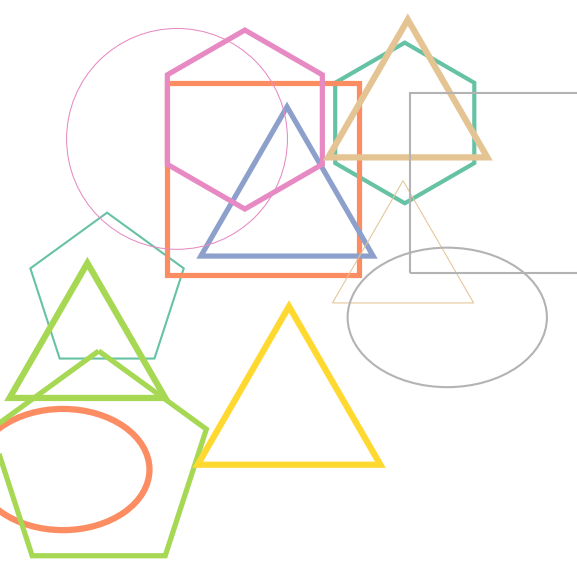[{"shape": "hexagon", "thickness": 2, "radius": 0.7, "center": [0.701, 0.786]}, {"shape": "pentagon", "thickness": 1, "radius": 0.7, "center": [0.185, 0.491]}, {"shape": "oval", "thickness": 3, "radius": 0.75, "center": [0.109, 0.186]}, {"shape": "square", "thickness": 2.5, "radius": 0.83, "center": [0.455, 0.69]}, {"shape": "triangle", "thickness": 2.5, "radius": 0.86, "center": [0.497, 0.642]}, {"shape": "circle", "thickness": 0.5, "radius": 0.96, "center": [0.307, 0.759]}, {"shape": "hexagon", "thickness": 2.5, "radius": 0.77, "center": [0.424, 0.792]}, {"shape": "triangle", "thickness": 3, "radius": 0.78, "center": [0.151, 0.388]}, {"shape": "pentagon", "thickness": 2.5, "radius": 0.98, "center": [0.171, 0.195]}, {"shape": "triangle", "thickness": 3, "radius": 0.91, "center": [0.5, 0.286]}, {"shape": "triangle", "thickness": 0.5, "radius": 0.71, "center": [0.698, 0.545]}, {"shape": "triangle", "thickness": 3, "radius": 0.8, "center": [0.706, 0.806]}, {"shape": "oval", "thickness": 1, "radius": 0.86, "center": [0.774, 0.45]}, {"shape": "square", "thickness": 1, "radius": 0.78, "center": [0.866, 0.682]}]